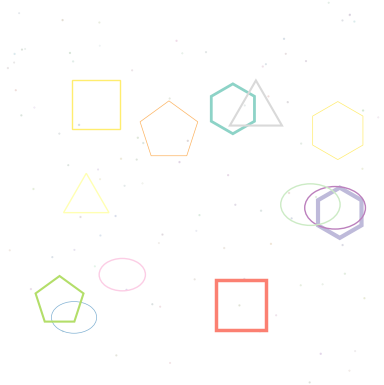[{"shape": "hexagon", "thickness": 2, "radius": 0.32, "center": [0.605, 0.717]}, {"shape": "triangle", "thickness": 1, "radius": 0.34, "center": [0.224, 0.482]}, {"shape": "hexagon", "thickness": 3, "radius": 0.33, "center": [0.883, 0.447]}, {"shape": "square", "thickness": 2.5, "radius": 0.32, "center": [0.627, 0.208]}, {"shape": "oval", "thickness": 0.5, "radius": 0.29, "center": [0.192, 0.176]}, {"shape": "pentagon", "thickness": 0.5, "radius": 0.39, "center": [0.439, 0.659]}, {"shape": "pentagon", "thickness": 1.5, "radius": 0.33, "center": [0.155, 0.218]}, {"shape": "oval", "thickness": 1, "radius": 0.3, "center": [0.318, 0.287]}, {"shape": "triangle", "thickness": 1.5, "radius": 0.39, "center": [0.665, 0.713]}, {"shape": "oval", "thickness": 1, "radius": 0.39, "center": [0.87, 0.46]}, {"shape": "oval", "thickness": 1, "radius": 0.39, "center": [0.806, 0.469]}, {"shape": "hexagon", "thickness": 0.5, "radius": 0.38, "center": [0.877, 0.661]}, {"shape": "square", "thickness": 1, "radius": 0.31, "center": [0.249, 0.729]}]